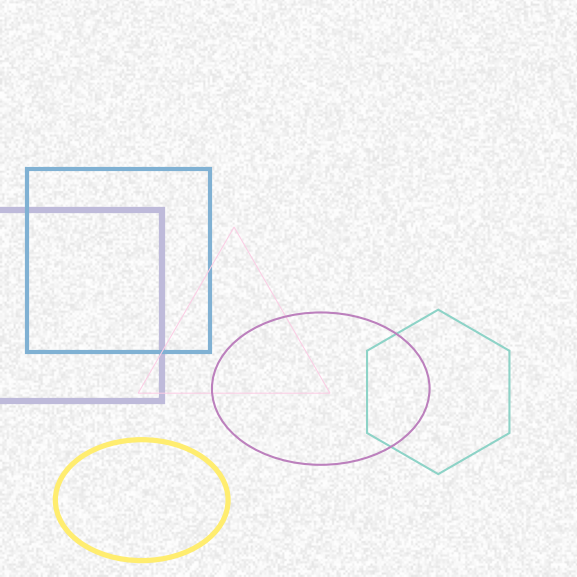[{"shape": "hexagon", "thickness": 1, "radius": 0.71, "center": [0.759, 0.321]}, {"shape": "square", "thickness": 3, "radius": 0.83, "center": [0.115, 0.47]}, {"shape": "square", "thickness": 2, "radius": 0.79, "center": [0.205, 0.548]}, {"shape": "triangle", "thickness": 0.5, "radius": 0.96, "center": [0.405, 0.414]}, {"shape": "oval", "thickness": 1, "radius": 0.94, "center": [0.555, 0.326]}, {"shape": "oval", "thickness": 2.5, "radius": 0.75, "center": [0.245, 0.133]}]